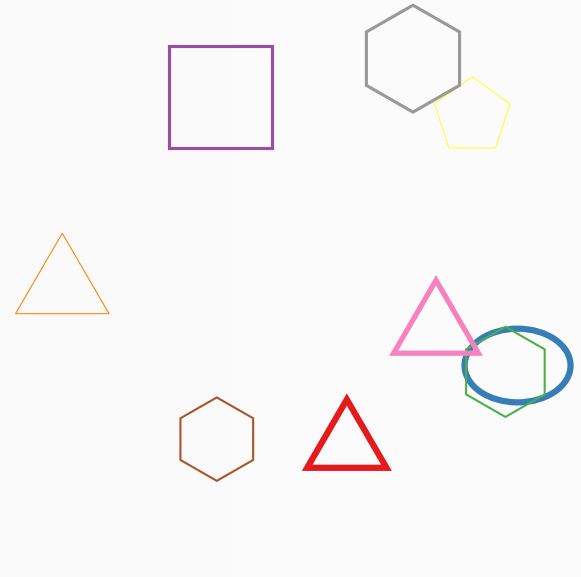[{"shape": "triangle", "thickness": 3, "radius": 0.39, "center": [0.597, 0.228]}, {"shape": "oval", "thickness": 3, "radius": 0.46, "center": [0.89, 0.366]}, {"shape": "hexagon", "thickness": 1, "radius": 0.39, "center": [0.87, 0.355]}, {"shape": "square", "thickness": 1.5, "radius": 0.44, "center": [0.38, 0.831]}, {"shape": "triangle", "thickness": 0.5, "radius": 0.46, "center": [0.107, 0.502]}, {"shape": "pentagon", "thickness": 0.5, "radius": 0.34, "center": [0.813, 0.798]}, {"shape": "hexagon", "thickness": 1, "radius": 0.36, "center": [0.373, 0.239]}, {"shape": "triangle", "thickness": 2.5, "radius": 0.42, "center": [0.75, 0.43]}, {"shape": "hexagon", "thickness": 1.5, "radius": 0.46, "center": [0.71, 0.898]}]